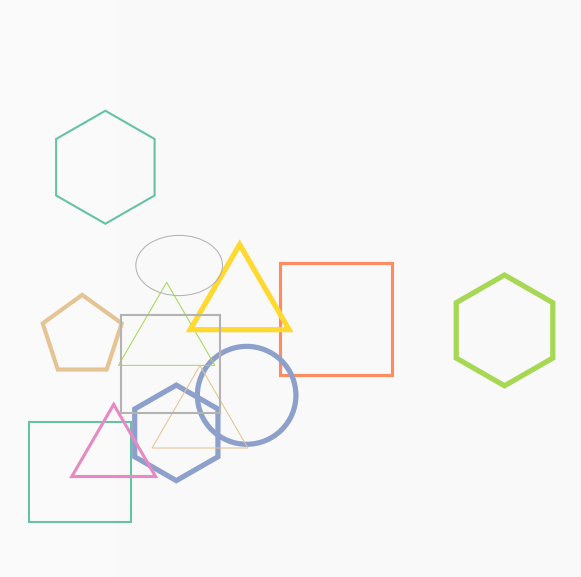[{"shape": "hexagon", "thickness": 1, "radius": 0.49, "center": [0.181, 0.71]}, {"shape": "square", "thickness": 1, "radius": 0.44, "center": [0.137, 0.182]}, {"shape": "square", "thickness": 1.5, "radius": 0.48, "center": [0.578, 0.447]}, {"shape": "hexagon", "thickness": 2.5, "radius": 0.41, "center": [0.303, 0.25]}, {"shape": "circle", "thickness": 2.5, "radius": 0.42, "center": [0.424, 0.315]}, {"shape": "triangle", "thickness": 1.5, "radius": 0.42, "center": [0.196, 0.216]}, {"shape": "hexagon", "thickness": 2.5, "radius": 0.48, "center": [0.868, 0.427]}, {"shape": "triangle", "thickness": 0.5, "radius": 0.48, "center": [0.287, 0.414]}, {"shape": "triangle", "thickness": 2.5, "radius": 0.49, "center": [0.412, 0.477]}, {"shape": "triangle", "thickness": 0.5, "radius": 0.48, "center": [0.344, 0.271]}, {"shape": "pentagon", "thickness": 2, "radius": 0.36, "center": [0.141, 0.417]}, {"shape": "oval", "thickness": 0.5, "radius": 0.37, "center": [0.308, 0.539]}, {"shape": "square", "thickness": 1, "radius": 0.42, "center": [0.293, 0.369]}]